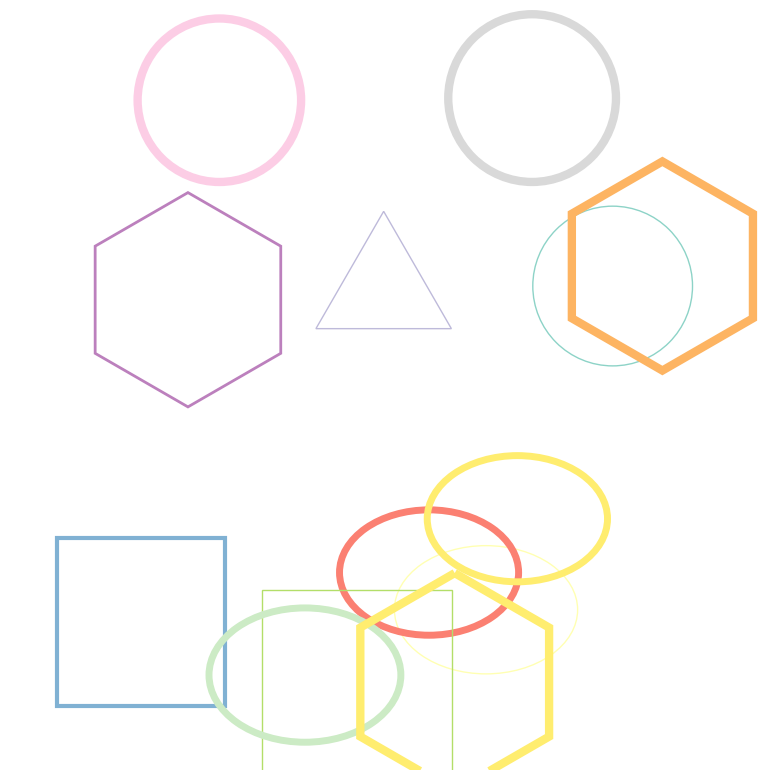[{"shape": "circle", "thickness": 0.5, "radius": 0.52, "center": [0.796, 0.629]}, {"shape": "oval", "thickness": 0.5, "radius": 0.59, "center": [0.631, 0.208]}, {"shape": "triangle", "thickness": 0.5, "radius": 0.51, "center": [0.498, 0.624]}, {"shape": "oval", "thickness": 2.5, "radius": 0.58, "center": [0.557, 0.256]}, {"shape": "square", "thickness": 1.5, "radius": 0.55, "center": [0.184, 0.192]}, {"shape": "hexagon", "thickness": 3, "radius": 0.68, "center": [0.86, 0.655]}, {"shape": "square", "thickness": 0.5, "radius": 0.62, "center": [0.464, 0.111]}, {"shape": "circle", "thickness": 3, "radius": 0.53, "center": [0.285, 0.87]}, {"shape": "circle", "thickness": 3, "radius": 0.54, "center": [0.691, 0.873]}, {"shape": "hexagon", "thickness": 1, "radius": 0.7, "center": [0.244, 0.611]}, {"shape": "oval", "thickness": 2.5, "radius": 0.62, "center": [0.396, 0.123]}, {"shape": "oval", "thickness": 2.5, "radius": 0.59, "center": [0.672, 0.326]}, {"shape": "hexagon", "thickness": 3, "radius": 0.71, "center": [0.591, 0.114]}]